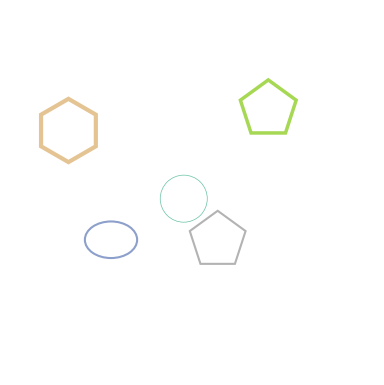[{"shape": "circle", "thickness": 0.5, "radius": 0.31, "center": [0.477, 0.484]}, {"shape": "oval", "thickness": 1.5, "radius": 0.34, "center": [0.288, 0.377]}, {"shape": "pentagon", "thickness": 2.5, "radius": 0.38, "center": [0.697, 0.716]}, {"shape": "hexagon", "thickness": 3, "radius": 0.41, "center": [0.178, 0.661]}, {"shape": "pentagon", "thickness": 1.5, "radius": 0.38, "center": [0.565, 0.376]}]